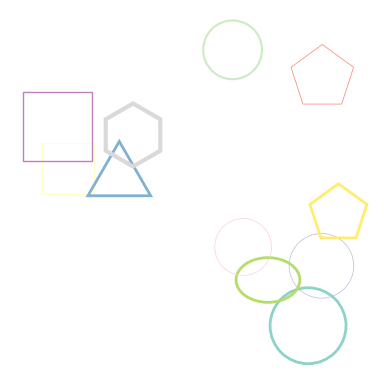[{"shape": "circle", "thickness": 2, "radius": 0.49, "center": [0.8, 0.154]}, {"shape": "square", "thickness": 0.5, "radius": 0.34, "center": [0.177, 0.562]}, {"shape": "circle", "thickness": 0.5, "radius": 0.42, "center": [0.835, 0.31]}, {"shape": "pentagon", "thickness": 0.5, "radius": 0.43, "center": [0.837, 0.799]}, {"shape": "triangle", "thickness": 2, "radius": 0.47, "center": [0.31, 0.539]}, {"shape": "oval", "thickness": 2, "radius": 0.41, "center": [0.696, 0.273]}, {"shape": "circle", "thickness": 0.5, "radius": 0.37, "center": [0.632, 0.358]}, {"shape": "hexagon", "thickness": 3, "radius": 0.41, "center": [0.346, 0.649]}, {"shape": "square", "thickness": 1, "radius": 0.45, "center": [0.15, 0.671]}, {"shape": "circle", "thickness": 1.5, "radius": 0.38, "center": [0.604, 0.871]}, {"shape": "pentagon", "thickness": 2, "radius": 0.39, "center": [0.879, 0.445]}]